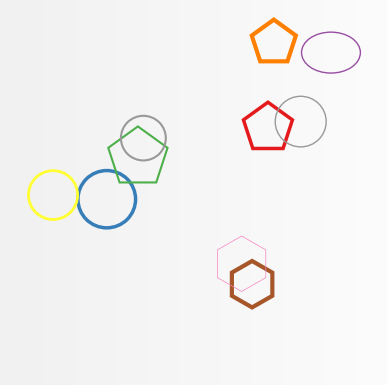[{"shape": "pentagon", "thickness": 2.5, "radius": 0.33, "center": [0.691, 0.668]}, {"shape": "circle", "thickness": 2.5, "radius": 0.37, "center": [0.275, 0.483]}, {"shape": "pentagon", "thickness": 1.5, "radius": 0.4, "center": [0.356, 0.591]}, {"shape": "oval", "thickness": 1, "radius": 0.38, "center": [0.854, 0.863]}, {"shape": "pentagon", "thickness": 3, "radius": 0.3, "center": [0.707, 0.889]}, {"shape": "circle", "thickness": 2, "radius": 0.32, "center": [0.137, 0.493]}, {"shape": "hexagon", "thickness": 3, "radius": 0.3, "center": [0.651, 0.262]}, {"shape": "hexagon", "thickness": 0.5, "radius": 0.36, "center": [0.624, 0.315]}, {"shape": "circle", "thickness": 1, "radius": 0.33, "center": [0.776, 0.684]}, {"shape": "circle", "thickness": 1.5, "radius": 0.29, "center": [0.37, 0.641]}]